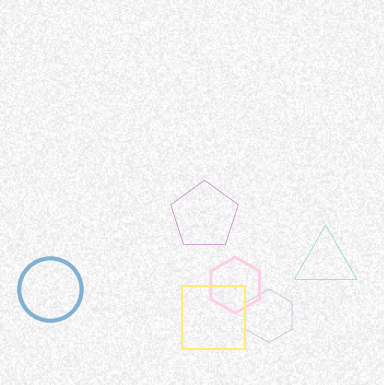[{"shape": "triangle", "thickness": 0.5, "radius": 0.47, "center": [0.846, 0.321]}, {"shape": "hexagon", "thickness": 0.5, "radius": 0.35, "center": [0.698, 0.18]}, {"shape": "circle", "thickness": 3, "radius": 0.41, "center": [0.131, 0.248]}, {"shape": "hexagon", "thickness": 2, "radius": 0.36, "center": [0.611, 0.259]}, {"shape": "pentagon", "thickness": 0.5, "radius": 0.46, "center": [0.531, 0.44]}, {"shape": "square", "thickness": 1.5, "radius": 0.41, "center": [0.555, 0.176]}]